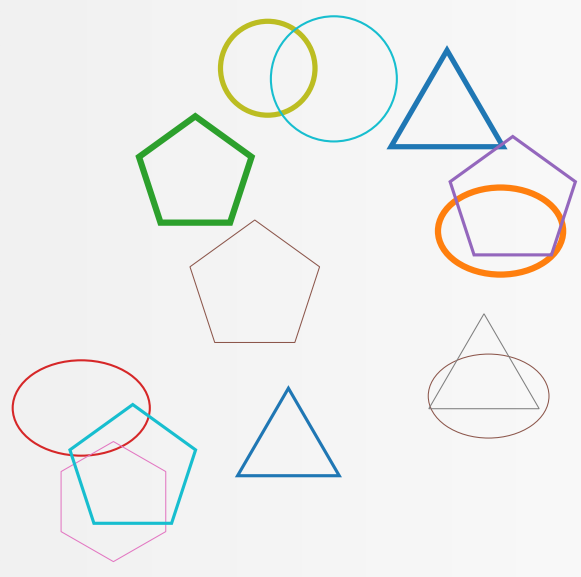[{"shape": "triangle", "thickness": 1.5, "radius": 0.5, "center": [0.496, 0.226]}, {"shape": "triangle", "thickness": 2.5, "radius": 0.56, "center": [0.769, 0.801]}, {"shape": "oval", "thickness": 3, "radius": 0.54, "center": [0.861, 0.599]}, {"shape": "pentagon", "thickness": 3, "radius": 0.51, "center": [0.336, 0.696]}, {"shape": "oval", "thickness": 1, "radius": 0.59, "center": [0.14, 0.293]}, {"shape": "pentagon", "thickness": 1.5, "radius": 0.57, "center": [0.882, 0.649]}, {"shape": "pentagon", "thickness": 0.5, "radius": 0.59, "center": [0.438, 0.501]}, {"shape": "oval", "thickness": 0.5, "radius": 0.52, "center": [0.841, 0.313]}, {"shape": "hexagon", "thickness": 0.5, "radius": 0.52, "center": [0.195, 0.131]}, {"shape": "triangle", "thickness": 0.5, "radius": 0.55, "center": [0.833, 0.346]}, {"shape": "circle", "thickness": 2.5, "radius": 0.41, "center": [0.461, 0.881]}, {"shape": "pentagon", "thickness": 1.5, "radius": 0.57, "center": [0.228, 0.185]}, {"shape": "circle", "thickness": 1, "radius": 0.54, "center": [0.574, 0.863]}]